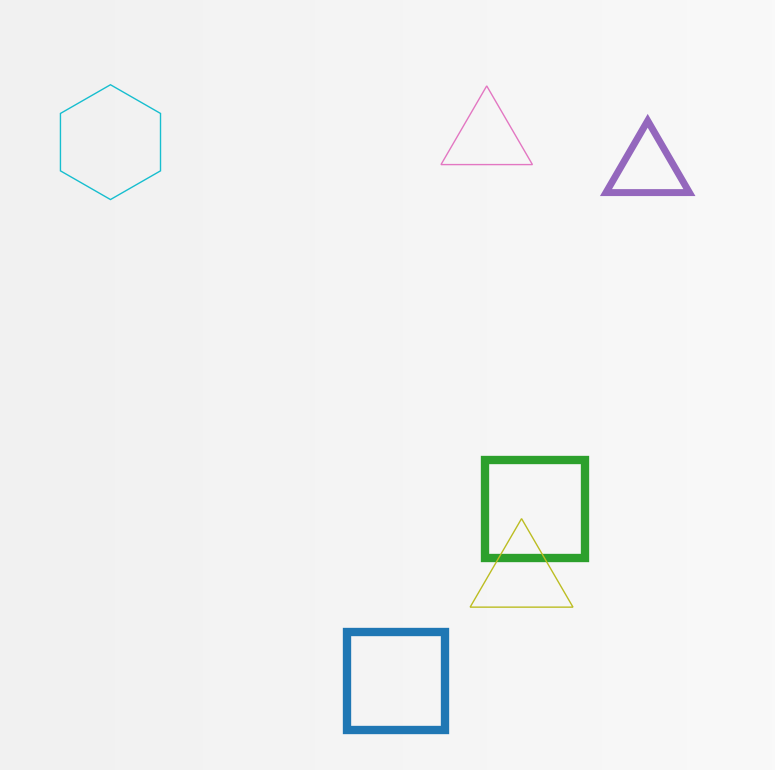[{"shape": "square", "thickness": 3, "radius": 0.32, "center": [0.511, 0.115]}, {"shape": "square", "thickness": 3, "radius": 0.32, "center": [0.69, 0.339]}, {"shape": "triangle", "thickness": 2.5, "radius": 0.31, "center": [0.836, 0.781]}, {"shape": "triangle", "thickness": 0.5, "radius": 0.34, "center": [0.628, 0.82]}, {"shape": "triangle", "thickness": 0.5, "radius": 0.38, "center": [0.673, 0.25]}, {"shape": "hexagon", "thickness": 0.5, "radius": 0.37, "center": [0.143, 0.815]}]